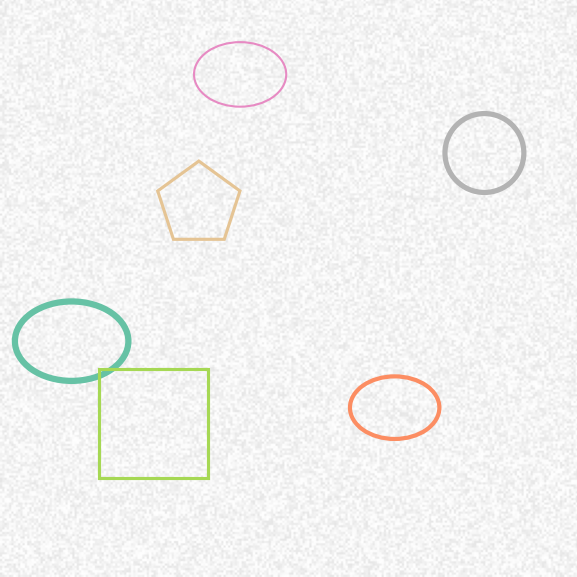[{"shape": "oval", "thickness": 3, "radius": 0.49, "center": [0.124, 0.408]}, {"shape": "oval", "thickness": 2, "radius": 0.39, "center": [0.683, 0.293]}, {"shape": "oval", "thickness": 1, "radius": 0.4, "center": [0.416, 0.87]}, {"shape": "square", "thickness": 1.5, "radius": 0.47, "center": [0.266, 0.265]}, {"shape": "pentagon", "thickness": 1.5, "radius": 0.37, "center": [0.344, 0.645]}, {"shape": "circle", "thickness": 2.5, "radius": 0.34, "center": [0.839, 0.734]}]